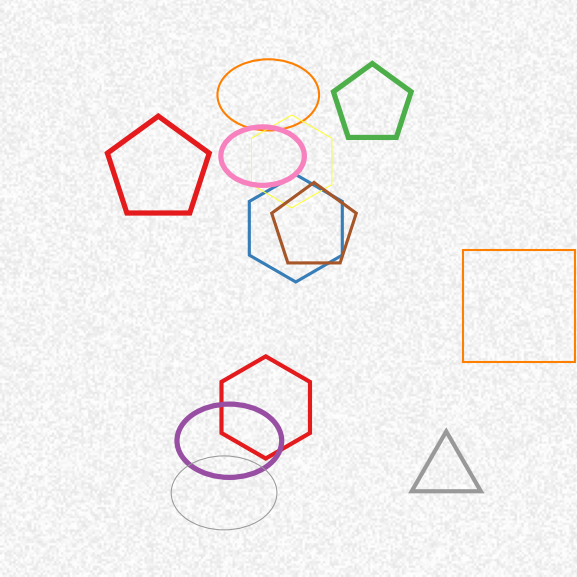[{"shape": "hexagon", "thickness": 2, "radius": 0.44, "center": [0.46, 0.294]}, {"shape": "pentagon", "thickness": 2.5, "radius": 0.46, "center": [0.274, 0.705]}, {"shape": "hexagon", "thickness": 1.5, "radius": 0.46, "center": [0.512, 0.604]}, {"shape": "pentagon", "thickness": 2.5, "radius": 0.35, "center": [0.645, 0.818]}, {"shape": "oval", "thickness": 2.5, "radius": 0.45, "center": [0.397, 0.236]}, {"shape": "square", "thickness": 1, "radius": 0.48, "center": [0.898, 0.47]}, {"shape": "oval", "thickness": 1, "radius": 0.44, "center": [0.465, 0.835]}, {"shape": "hexagon", "thickness": 0.5, "radius": 0.4, "center": [0.505, 0.72]}, {"shape": "pentagon", "thickness": 1.5, "radius": 0.39, "center": [0.544, 0.606]}, {"shape": "oval", "thickness": 2.5, "radius": 0.36, "center": [0.455, 0.729]}, {"shape": "triangle", "thickness": 2, "radius": 0.35, "center": [0.773, 0.183]}, {"shape": "oval", "thickness": 0.5, "radius": 0.46, "center": [0.388, 0.146]}]